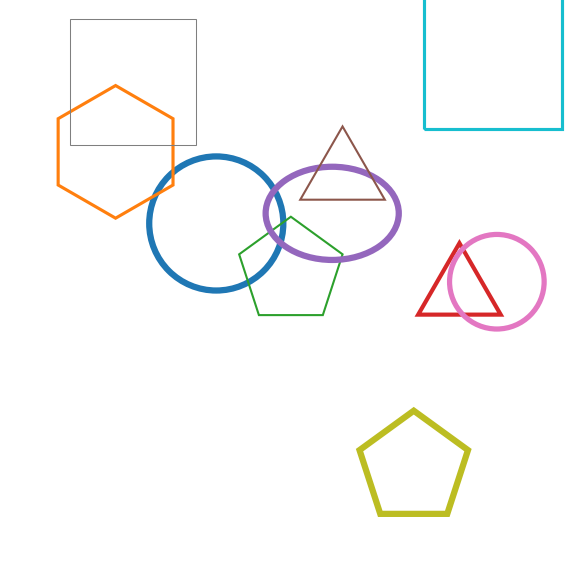[{"shape": "circle", "thickness": 3, "radius": 0.58, "center": [0.374, 0.612]}, {"shape": "hexagon", "thickness": 1.5, "radius": 0.57, "center": [0.2, 0.736]}, {"shape": "pentagon", "thickness": 1, "radius": 0.47, "center": [0.504, 0.53]}, {"shape": "triangle", "thickness": 2, "radius": 0.41, "center": [0.796, 0.496]}, {"shape": "oval", "thickness": 3, "radius": 0.58, "center": [0.575, 0.63]}, {"shape": "triangle", "thickness": 1, "radius": 0.42, "center": [0.593, 0.696]}, {"shape": "circle", "thickness": 2.5, "radius": 0.41, "center": [0.86, 0.511]}, {"shape": "square", "thickness": 0.5, "radius": 0.55, "center": [0.23, 0.858]}, {"shape": "pentagon", "thickness": 3, "radius": 0.49, "center": [0.716, 0.189]}, {"shape": "square", "thickness": 1.5, "radius": 0.6, "center": [0.854, 0.896]}]